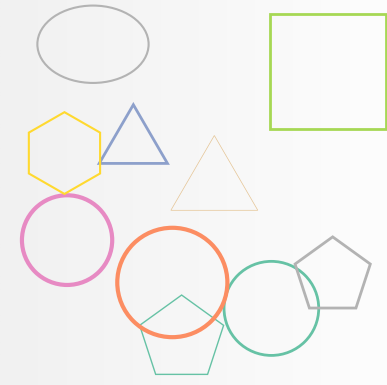[{"shape": "circle", "thickness": 2, "radius": 0.61, "center": [0.7, 0.199]}, {"shape": "pentagon", "thickness": 1, "radius": 0.57, "center": [0.469, 0.12]}, {"shape": "circle", "thickness": 3, "radius": 0.71, "center": [0.445, 0.266]}, {"shape": "triangle", "thickness": 2, "radius": 0.51, "center": [0.344, 0.626]}, {"shape": "circle", "thickness": 3, "radius": 0.58, "center": [0.173, 0.376]}, {"shape": "square", "thickness": 2, "radius": 0.75, "center": [0.847, 0.814]}, {"shape": "hexagon", "thickness": 1.5, "radius": 0.53, "center": [0.166, 0.602]}, {"shape": "triangle", "thickness": 0.5, "radius": 0.65, "center": [0.553, 0.519]}, {"shape": "oval", "thickness": 1.5, "radius": 0.72, "center": [0.24, 0.885]}, {"shape": "pentagon", "thickness": 2, "radius": 0.51, "center": [0.859, 0.283]}]